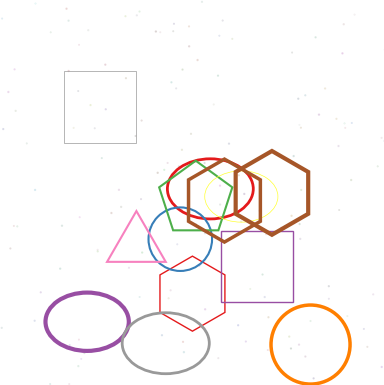[{"shape": "hexagon", "thickness": 1, "radius": 0.49, "center": [0.5, 0.237]}, {"shape": "oval", "thickness": 2, "radius": 0.56, "center": [0.546, 0.509]}, {"shape": "circle", "thickness": 1.5, "radius": 0.41, "center": [0.468, 0.379]}, {"shape": "pentagon", "thickness": 1.5, "radius": 0.5, "center": [0.508, 0.483]}, {"shape": "oval", "thickness": 3, "radius": 0.54, "center": [0.226, 0.164]}, {"shape": "square", "thickness": 1, "radius": 0.46, "center": [0.668, 0.308]}, {"shape": "circle", "thickness": 2.5, "radius": 0.51, "center": [0.807, 0.105]}, {"shape": "oval", "thickness": 0.5, "radius": 0.48, "center": [0.627, 0.49]}, {"shape": "hexagon", "thickness": 3, "radius": 0.54, "center": [0.706, 0.499]}, {"shape": "hexagon", "thickness": 2.5, "radius": 0.54, "center": [0.583, 0.479]}, {"shape": "triangle", "thickness": 1.5, "radius": 0.44, "center": [0.354, 0.364]}, {"shape": "square", "thickness": 0.5, "radius": 0.46, "center": [0.259, 0.722]}, {"shape": "oval", "thickness": 2, "radius": 0.57, "center": [0.43, 0.108]}]